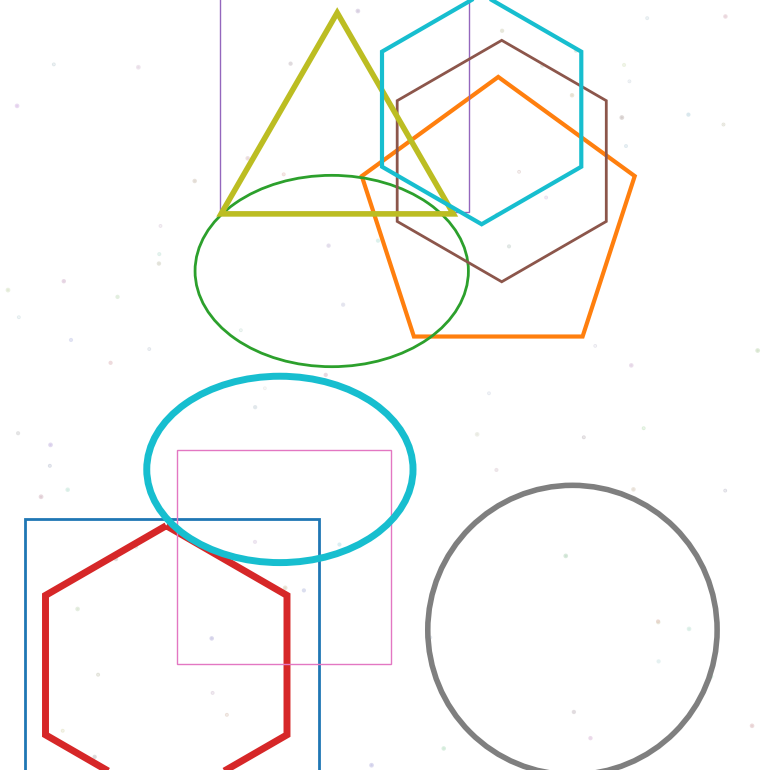[{"shape": "square", "thickness": 1, "radius": 0.95, "center": [0.223, 0.135]}, {"shape": "pentagon", "thickness": 1.5, "radius": 0.93, "center": [0.647, 0.714]}, {"shape": "oval", "thickness": 1, "radius": 0.89, "center": [0.431, 0.648]}, {"shape": "hexagon", "thickness": 2.5, "radius": 0.91, "center": [0.216, 0.136]}, {"shape": "square", "thickness": 0.5, "radius": 0.81, "center": [0.447, 0.887]}, {"shape": "hexagon", "thickness": 1, "radius": 0.78, "center": [0.652, 0.791]}, {"shape": "square", "thickness": 0.5, "radius": 0.7, "center": [0.369, 0.276]}, {"shape": "circle", "thickness": 2, "radius": 0.94, "center": [0.743, 0.182]}, {"shape": "triangle", "thickness": 2, "radius": 0.87, "center": [0.438, 0.809]}, {"shape": "hexagon", "thickness": 1.5, "radius": 0.75, "center": [0.626, 0.858]}, {"shape": "oval", "thickness": 2.5, "radius": 0.86, "center": [0.363, 0.39]}]